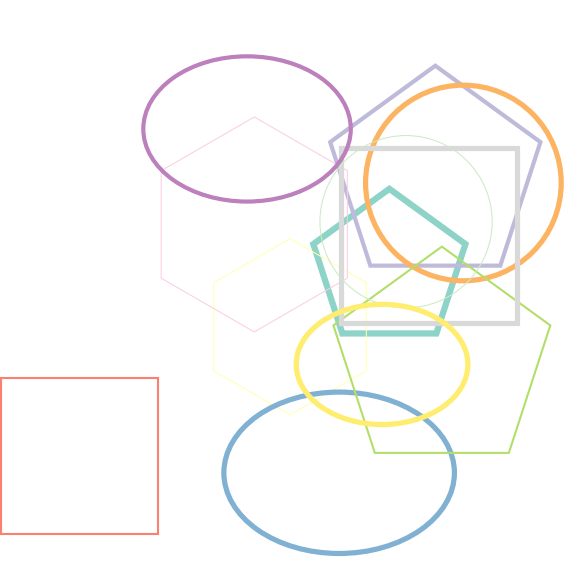[{"shape": "pentagon", "thickness": 3, "radius": 0.69, "center": [0.674, 0.534]}, {"shape": "hexagon", "thickness": 0.5, "radius": 0.76, "center": [0.502, 0.433]}, {"shape": "pentagon", "thickness": 2, "radius": 0.96, "center": [0.754, 0.694]}, {"shape": "square", "thickness": 1, "radius": 0.68, "center": [0.138, 0.209]}, {"shape": "oval", "thickness": 2.5, "radius": 1.0, "center": [0.587, 0.18]}, {"shape": "circle", "thickness": 2.5, "radius": 0.85, "center": [0.802, 0.682]}, {"shape": "pentagon", "thickness": 1, "radius": 0.99, "center": [0.765, 0.375]}, {"shape": "hexagon", "thickness": 0.5, "radius": 0.93, "center": [0.44, 0.61]}, {"shape": "square", "thickness": 2.5, "radius": 0.76, "center": [0.743, 0.591]}, {"shape": "oval", "thickness": 2, "radius": 0.9, "center": [0.428, 0.776]}, {"shape": "circle", "thickness": 0.5, "radius": 0.75, "center": [0.703, 0.615]}, {"shape": "oval", "thickness": 2.5, "radius": 0.74, "center": [0.662, 0.368]}]